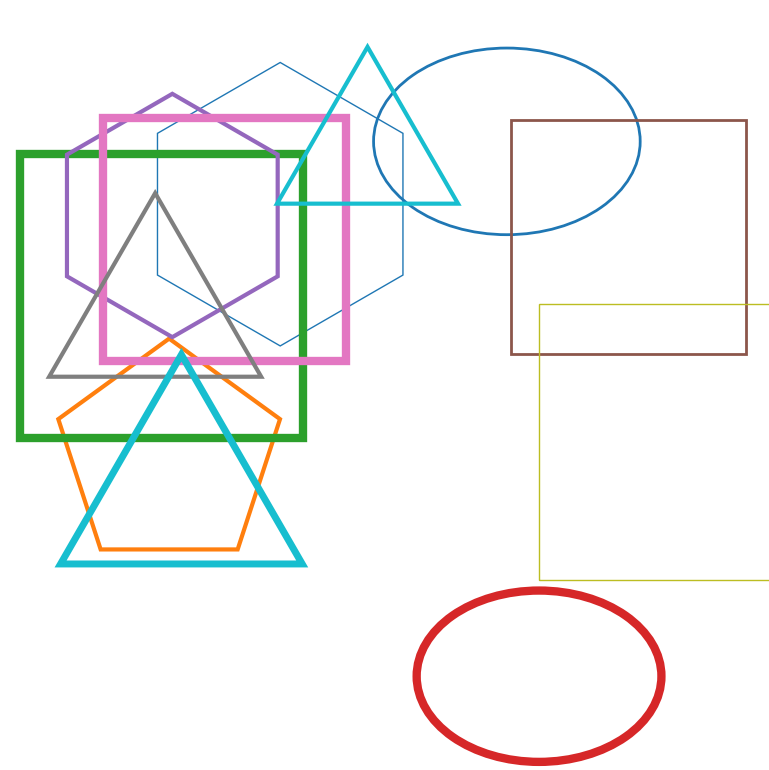[{"shape": "oval", "thickness": 1, "radius": 0.87, "center": [0.658, 0.816]}, {"shape": "hexagon", "thickness": 0.5, "radius": 0.92, "center": [0.364, 0.735]}, {"shape": "pentagon", "thickness": 1.5, "radius": 0.76, "center": [0.22, 0.409]}, {"shape": "square", "thickness": 3, "radius": 0.92, "center": [0.21, 0.615]}, {"shape": "oval", "thickness": 3, "radius": 0.79, "center": [0.7, 0.122]}, {"shape": "hexagon", "thickness": 1.5, "radius": 0.79, "center": [0.224, 0.72]}, {"shape": "square", "thickness": 1, "radius": 0.76, "center": [0.816, 0.692]}, {"shape": "square", "thickness": 3, "radius": 0.79, "center": [0.292, 0.689]}, {"shape": "triangle", "thickness": 1.5, "radius": 0.79, "center": [0.202, 0.59]}, {"shape": "square", "thickness": 0.5, "radius": 0.9, "center": [0.879, 0.426]}, {"shape": "triangle", "thickness": 2.5, "radius": 0.91, "center": [0.236, 0.358]}, {"shape": "triangle", "thickness": 1.5, "radius": 0.68, "center": [0.477, 0.803]}]